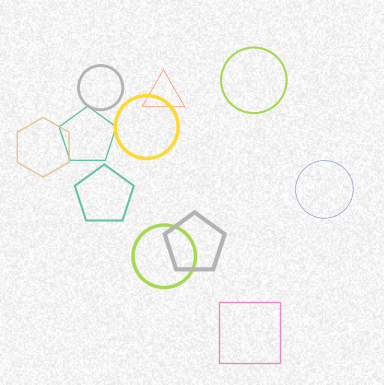[{"shape": "pentagon", "thickness": 1.5, "radius": 0.4, "center": [0.271, 0.492]}, {"shape": "pentagon", "thickness": 1, "radius": 0.39, "center": [0.228, 0.647]}, {"shape": "triangle", "thickness": 0.5, "radius": 0.32, "center": [0.424, 0.755]}, {"shape": "circle", "thickness": 0.5, "radius": 0.37, "center": [0.843, 0.508]}, {"shape": "square", "thickness": 1, "radius": 0.4, "center": [0.648, 0.136]}, {"shape": "circle", "thickness": 1.5, "radius": 0.43, "center": [0.659, 0.791]}, {"shape": "circle", "thickness": 2.5, "radius": 0.41, "center": [0.427, 0.334]}, {"shape": "circle", "thickness": 2.5, "radius": 0.41, "center": [0.381, 0.67]}, {"shape": "hexagon", "thickness": 1, "radius": 0.39, "center": [0.112, 0.618]}, {"shape": "circle", "thickness": 2, "radius": 0.29, "center": [0.261, 0.772]}, {"shape": "pentagon", "thickness": 3, "radius": 0.41, "center": [0.506, 0.367]}]